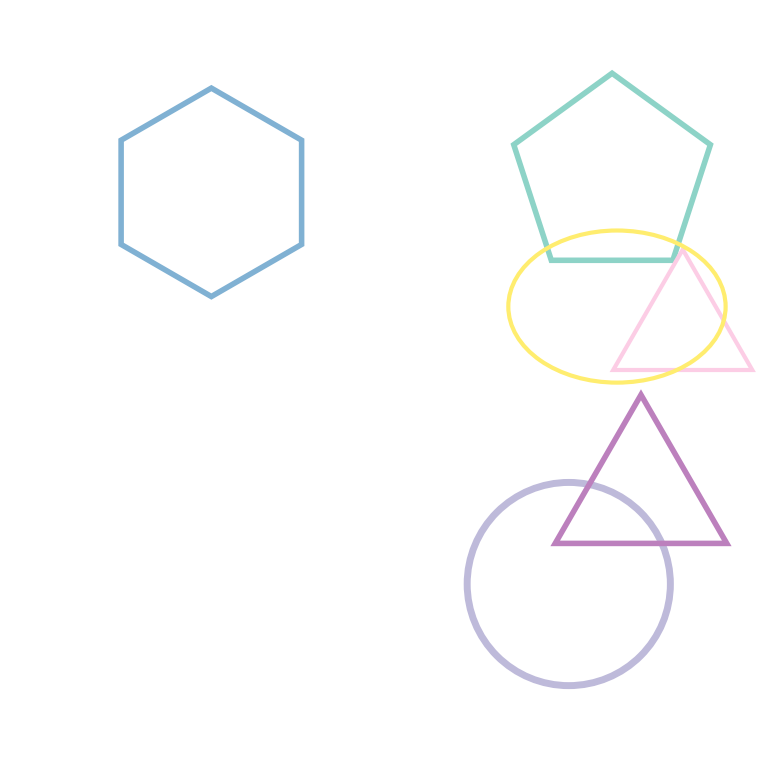[{"shape": "pentagon", "thickness": 2, "radius": 0.67, "center": [0.795, 0.771]}, {"shape": "circle", "thickness": 2.5, "radius": 0.66, "center": [0.739, 0.242]}, {"shape": "hexagon", "thickness": 2, "radius": 0.68, "center": [0.274, 0.75]}, {"shape": "triangle", "thickness": 1.5, "radius": 0.52, "center": [0.887, 0.572]}, {"shape": "triangle", "thickness": 2, "radius": 0.64, "center": [0.832, 0.359]}, {"shape": "oval", "thickness": 1.5, "radius": 0.71, "center": [0.801, 0.602]}]